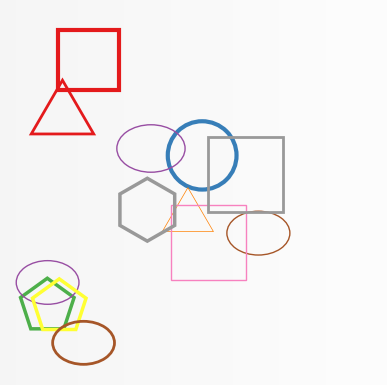[{"shape": "square", "thickness": 3, "radius": 0.39, "center": [0.228, 0.844]}, {"shape": "triangle", "thickness": 2, "radius": 0.47, "center": [0.161, 0.699]}, {"shape": "circle", "thickness": 3, "radius": 0.44, "center": [0.522, 0.596]}, {"shape": "pentagon", "thickness": 2.5, "radius": 0.36, "center": [0.122, 0.205]}, {"shape": "oval", "thickness": 1, "radius": 0.44, "center": [0.39, 0.614]}, {"shape": "oval", "thickness": 1, "radius": 0.4, "center": [0.123, 0.266]}, {"shape": "triangle", "thickness": 0.5, "radius": 0.38, "center": [0.485, 0.436]}, {"shape": "pentagon", "thickness": 2.5, "radius": 0.36, "center": [0.153, 0.203]}, {"shape": "oval", "thickness": 2, "radius": 0.4, "center": [0.216, 0.11]}, {"shape": "oval", "thickness": 1, "radius": 0.41, "center": [0.667, 0.394]}, {"shape": "square", "thickness": 1, "radius": 0.49, "center": [0.539, 0.37]}, {"shape": "hexagon", "thickness": 2.5, "radius": 0.41, "center": [0.38, 0.455]}, {"shape": "square", "thickness": 2, "radius": 0.49, "center": [0.634, 0.546]}]